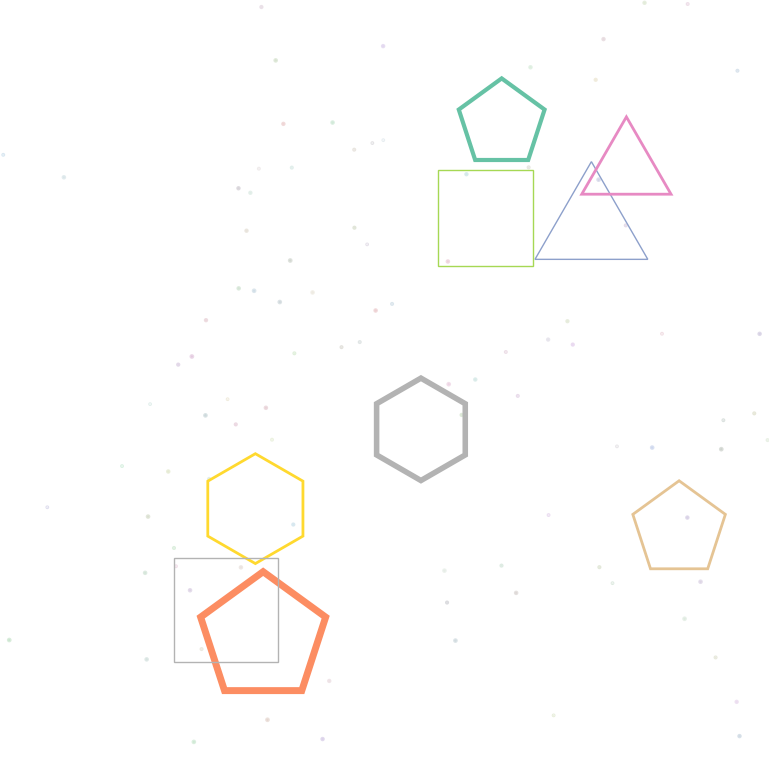[{"shape": "pentagon", "thickness": 1.5, "radius": 0.29, "center": [0.652, 0.84]}, {"shape": "pentagon", "thickness": 2.5, "radius": 0.43, "center": [0.342, 0.172]}, {"shape": "triangle", "thickness": 0.5, "radius": 0.42, "center": [0.768, 0.705]}, {"shape": "triangle", "thickness": 1, "radius": 0.33, "center": [0.813, 0.781]}, {"shape": "square", "thickness": 0.5, "radius": 0.31, "center": [0.63, 0.717]}, {"shape": "hexagon", "thickness": 1, "radius": 0.36, "center": [0.332, 0.339]}, {"shape": "pentagon", "thickness": 1, "radius": 0.32, "center": [0.882, 0.312]}, {"shape": "square", "thickness": 0.5, "radius": 0.34, "center": [0.293, 0.207]}, {"shape": "hexagon", "thickness": 2, "radius": 0.33, "center": [0.547, 0.442]}]